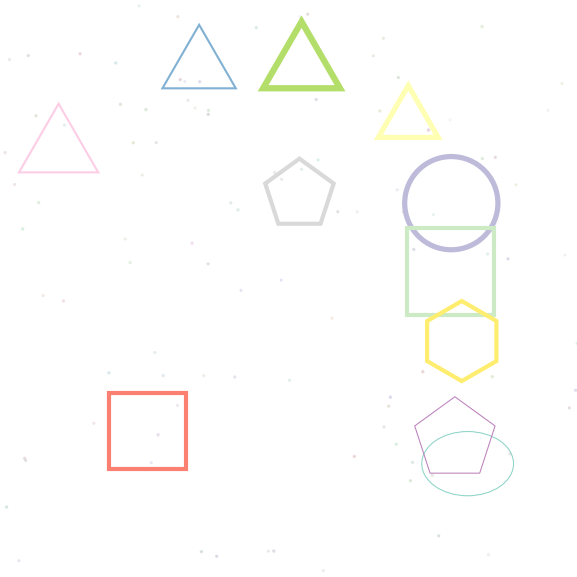[{"shape": "oval", "thickness": 0.5, "radius": 0.4, "center": [0.81, 0.196]}, {"shape": "triangle", "thickness": 2.5, "radius": 0.3, "center": [0.707, 0.791]}, {"shape": "circle", "thickness": 2.5, "radius": 0.4, "center": [0.781, 0.647]}, {"shape": "square", "thickness": 2, "radius": 0.33, "center": [0.256, 0.253]}, {"shape": "triangle", "thickness": 1, "radius": 0.37, "center": [0.345, 0.883]}, {"shape": "triangle", "thickness": 3, "radius": 0.38, "center": [0.522, 0.885]}, {"shape": "triangle", "thickness": 1, "radius": 0.4, "center": [0.101, 0.74]}, {"shape": "pentagon", "thickness": 2, "radius": 0.31, "center": [0.519, 0.662]}, {"shape": "pentagon", "thickness": 0.5, "radius": 0.37, "center": [0.788, 0.239]}, {"shape": "square", "thickness": 2, "radius": 0.38, "center": [0.78, 0.528]}, {"shape": "hexagon", "thickness": 2, "radius": 0.35, "center": [0.8, 0.409]}]